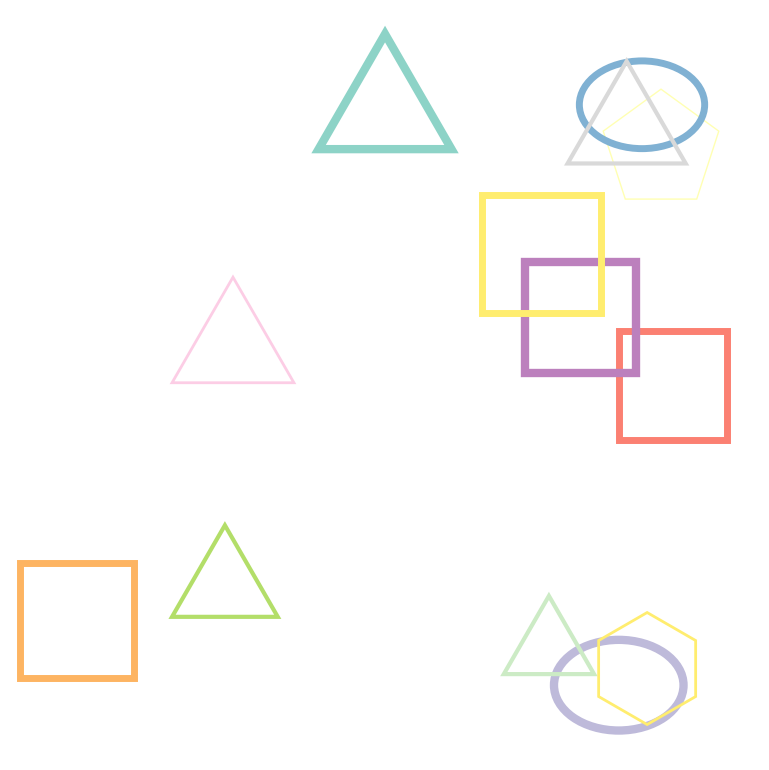[{"shape": "triangle", "thickness": 3, "radius": 0.5, "center": [0.5, 0.856]}, {"shape": "pentagon", "thickness": 0.5, "radius": 0.39, "center": [0.858, 0.805]}, {"shape": "oval", "thickness": 3, "radius": 0.42, "center": [0.804, 0.11]}, {"shape": "square", "thickness": 2.5, "radius": 0.35, "center": [0.874, 0.499]}, {"shape": "oval", "thickness": 2.5, "radius": 0.41, "center": [0.834, 0.864]}, {"shape": "square", "thickness": 2.5, "radius": 0.37, "center": [0.1, 0.194]}, {"shape": "triangle", "thickness": 1.5, "radius": 0.4, "center": [0.292, 0.239]}, {"shape": "triangle", "thickness": 1, "radius": 0.46, "center": [0.303, 0.549]}, {"shape": "triangle", "thickness": 1.5, "radius": 0.44, "center": [0.814, 0.832]}, {"shape": "square", "thickness": 3, "radius": 0.36, "center": [0.754, 0.588]}, {"shape": "triangle", "thickness": 1.5, "radius": 0.34, "center": [0.713, 0.158]}, {"shape": "hexagon", "thickness": 1, "radius": 0.36, "center": [0.84, 0.132]}, {"shape": "square", "thickness": 2.5, "radius": 0.38, "center": [0.703, 0.67]}]